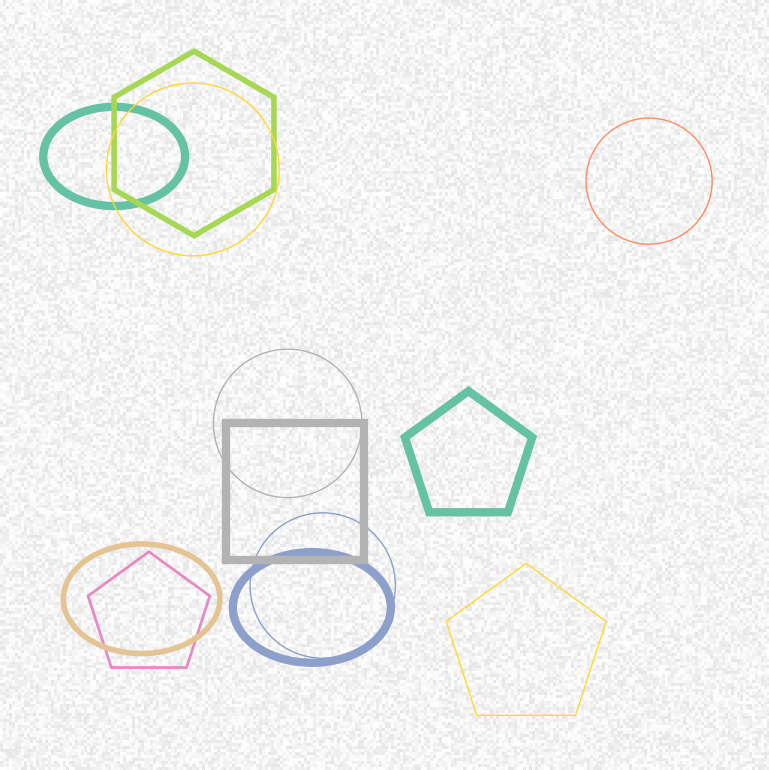[{"shape": "oval", "thickness": 3, "radius": 0.46, "center": [0.148, 0.797]}, {"shape": "pentagon", "thickness": 3, "radius": 0.43, "center": [0.609, 0.405]}, {"shape": "circle", "thickness": 0.5, "radius": 0.41, "center": [0.843, 0.765]}, {"shape": "oval", "thickness": 3, "radius": 0.51, "center": [0.405, 0.211]}, {"shape": "circle", "thickness": 0.5, "radius": 0.47, "center": [0.419, 0.24]}, {"shape": "pentagon", "thickness": 1, "radius": 0.42, "center": [0.193, 0.2]}, {"shape": "hexagon", "thickness": 2, "radius": 0.6, "center": [0.252, 0.814]}, {"shape": "pentagon", "thickness": 0.5, "radius": 0.55, "center": [0.683, 0.159]}, {"shape": "circle", "thickness": 0.5, "radius": 0.56, "center": [0.25, 0.78]}, {"shape": "oval", "thickness": 2, "radius": 0.51, "center": [0.184, 0.222]}, {"shape": "circle", "thickness": 0.5, "radius": 0.48, "center": [0.374, 0.45]}, {"shape": "square", "thickness": 3, "radius": 0.45, "center": [0.383, 0.361]}]